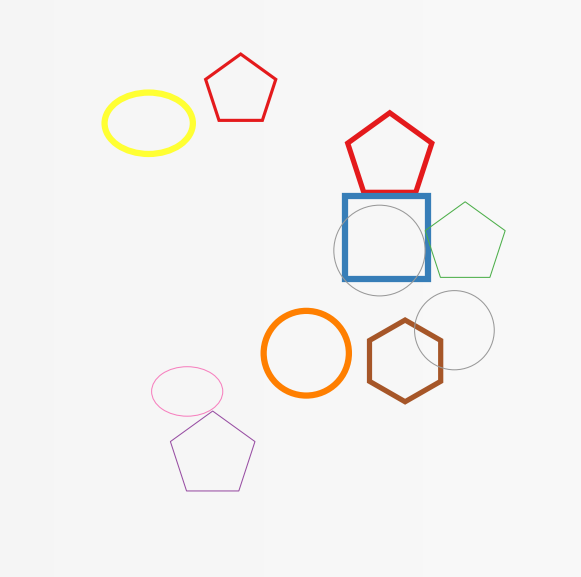[{"shape": "pentagon", "thickness": 1.5, "radius": 0.32, "center": [0.414, 0.842]}, {"shape": "pentagon", "thickness": 2.5, "radius": 0.38, "center": [0.671, 0.728]}, {"shape": "square", "thickness": 3, "radius": 0.36, "center": [0.665, 0.588]}, {"shape": "pentagon", "thickness": 0.5, "radius": 0.36, "center": [0.8, 0.577]}, {"shape": "pentagon", "thickness": 0.5, "radius": 0.38, "center": [0.366, 0.211]}, {"shape": "circle", "thickness": 3, "radius": 0.37, "center": [0.527, 0.388]}, {"shape": "oval", "thickness": 3, "radius": 0.38, "center": [0.256, 0.786]}, {"shape": "hexagon", "thickness": 2.5, "radius": 0.35, "center": [0.697, 0.374]}, {"shape": "oval", "thickness": 0.5, "radius": 0.31, "center": [0.322, 0.321]}, {"shape": "circle", "thickness": 0.5, "radius": 0.39, "center": [0.653, 0.565]}, {"shape": "circle", "thickness": 0.5, "radius": 0.34, "center": [0.782, 0.427]}]